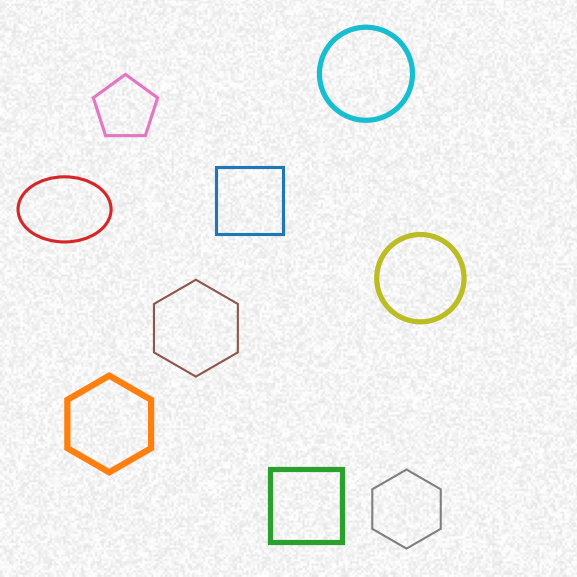[{"shape": "square", "thickness": 1.5, "radius": 0.29, "center": [0.432, 0.652]}, {"shape": "hexagon", "thickness": 3, "radius": 0.42, "center": [0.189, 0.265]}, {"shape": "square", "thickness": 2.5, "radius": 0.31, "center": [0.53, 0.124]}, {"shape": "oval", "thickness": 1.5, "radius": 0.4, "center": [0.112, 0.637]}, {"shape": "hexagon", "thickness": 1, "radius": 0.42, "center": [0.339, 0.431]}, {"shape": "pentagon", "thickness": 1.5, "radius": 0.29, "center": [0.217, 0.812]}, {"shape": "hexagon", "thickness": 1, "radius": 0.34, "center": [0.704, 0.118]}, {"shape": "circle", "thickness": 2.5, "radius": 0.38, "center": [0.728, 0.517]}, {"shape": "circle", "thickness": 2.5, "radius": 0.4, "center": [0.634, 0.871]}]